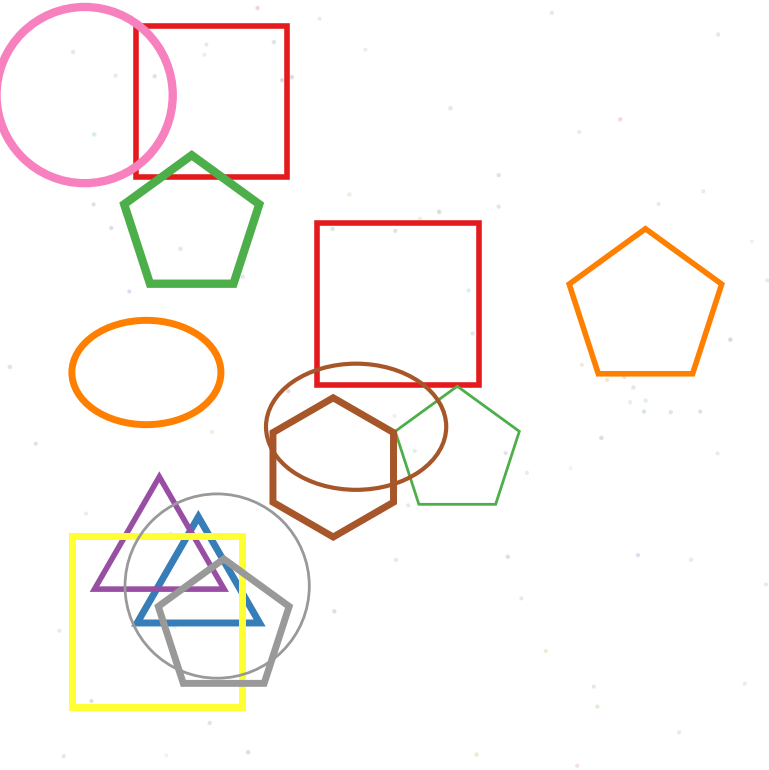[{"shape": "square", "thickness": 2, "radius": 0.49, "center": [0.275, 0.868]}, {"shape": "square", "thickness": 2, "radius": 0.53, "center": [0.517, 0.605]}, {"shape": "triangle", "thickness": 2.5, "radius": 0.46, "center": [0.258, 0.237]}, {"shape": "pentagon", "thickness": 1, "radius": 0.42, "center": [0.594, 0.414]}, {"shape": "pentagon", "thickness": 3, "radius": 0.46, "center": [0.249, 0.706]}, {"shape": "triangle", "thickness": 2, "radius": 0.49, "center": [0.207, 0.284]}, {"shape": "oval", "thickness": 2.5, "radius": 0.48, "center": [0.19, 0.516]}, {"shape": "pentagon", "thickness": 2, "radius": 0.52, "center": [0.838, 0.599]}, {"shape": "square", "thickness": 2.5, "radius": 0.55, "center": [0.204, 0.193]}, {"shape": "hexagon", "thickness": 2.5, "radius": 0.45, "center": [0.433, 0.393]}, {"shape": "oval", "thickness": 1.5, "radius": 0.59, "center": [0.462, 0.446]}, {"shape": "circle", "thickness": 3, "radius": 0.57, "center": [0.11, 0.877]}, {"shape": "circle", "thickness": 1, "radius": 0.6, "center": [0.282, 0.239]}, {"shape": "pentagon", "thickness": 2.5, "radius": 0.45, "center": [0.291, 0.185]}]